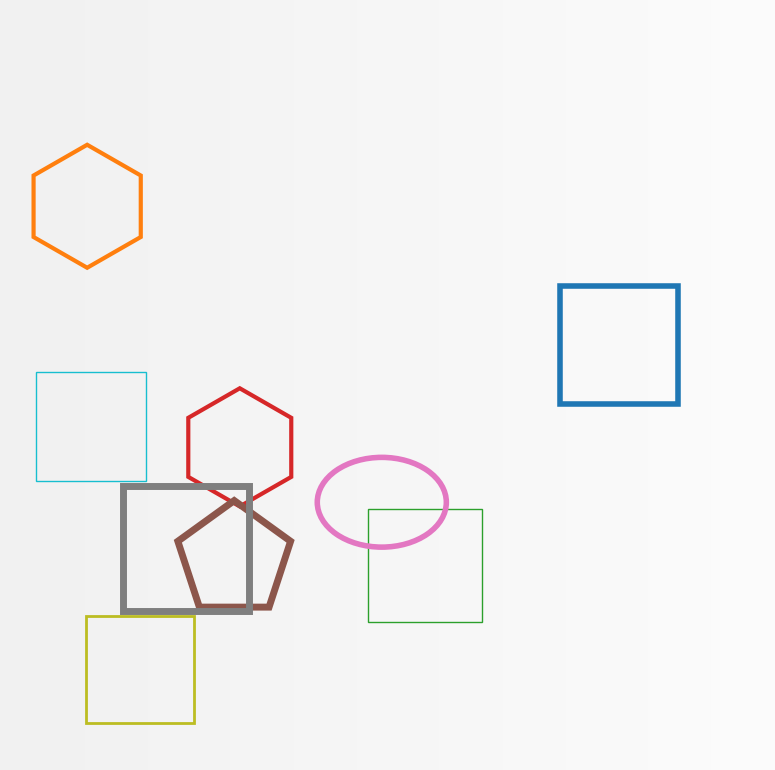[{"shape": "square", "thickness": 2, "radius": 0.38, "center": [0.798, 0.552]}, {"shape": "hexagon", "thickness": 1.5, "radius": 0.4, "center": [0.112, 0.732]}, {"shape": "square", "thickness": 0.5, "radius": 0.37, "center": [0.548, 0.266]}, {"shape": "hexagon", "thickness": 1.5, "radius": 0.38, "center": [0.309, 0.419]}, {"shape": "pentagon", "thickness": 2.5, "radius": 0.38, "center": [0.302, 0.273]}, {"shape": "oval", "thickness": 2, "radius": 0.42, "center": [0.493, 0.348]}, {"shape": "square", "thickness": 2.5, "radius": 0.41, "center": [0.24, 0.288]}, {"shape": "square", "thickness": 1, "radius": 0.35, "center": [0.181, 0.13]}, {"shape": "square", "thickness": 0.5, "radius": 0.35, "center": [0.118, 0.446]}]